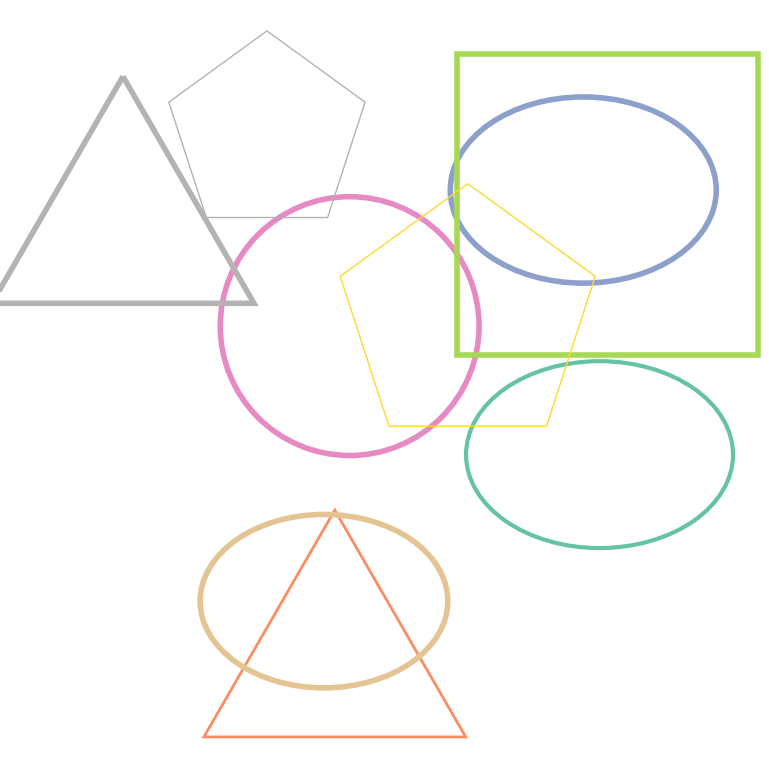[{"shape": "oval", "thickness": 1.5, "radius": 0.87, "center": [0.779, 0.41]}, {"shape": "triangle", "thickness": 1, "radius": 0.98, "center": [0.435, 0.141]}, {"shape": "oval", "thickness": 2, "radius": 0.86, "center": [0.757, 0.753]}, {"shape": "circle", "thickness": 2, "radius": 0.84, "center": [0.454, 0.577]}, {"shape": "square", "thickness": 2, "radius": 0.98, "center": [0.789, 0.734]}, {"shape": "pentagon", "thickness": 0.5, "radius": 0.87, "center": [0.607, 0.587]}, {"shape": "oval", "thickness": 2, "radius": 0.8, "center": [0.421, 0.219]}, {"shape": "triangle", "thickness": 2, "radius": 0.98, "center": [0.16, 0.704]}, {"shape": "pentagon", "thickness": 0.5, "radius": 0.67, "center": [0.347, 0.826]}]